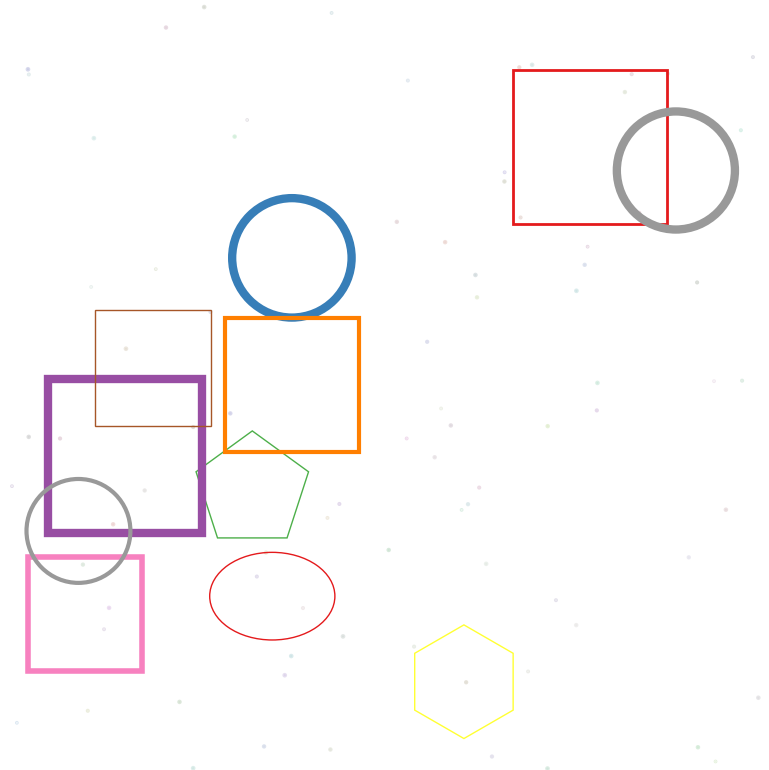[{"shape": "square", "thickness": 1, "radius": 0.5, "center": [0.766, 0.809]}, {"shape": "oval", "thickness": 0.5, "radius": 0.41, "center": [0.354, 0.226]}, {"shape": "circle", "thickness": 3, "radius": 0.39, "center": [0.379, 0.665]}, {"shape": "pentagon", "thickness": 0.5, "radius": 0.38, "center": [0.328, 0.364]}, {"shape": "square", "thickness": 3, "radius": 0.5, "center": [0.163, 0.408]}, {"shape": "square", "thickness": 1.5, "radius": 0.43, "center": [0.379, 0.5]}, {"shape": "hexagon", "thickness": 0.5, "radius": 0.37, "center": [0.602, 0.115]}, {"shape": "square", "thickness": 0.5, "radius": 0.38, "center": [0.199, 0.522]}, {"shape": "square", "thickness": 2, "radius": 0.37, "center": [0.111, 0.202]}, {"shape": "circle", "thickness": 1.5, "radius": 0.34, "center": [0.102, 0.31]}, {"shape": "circle", "thickness": 3, "radius": 0.38, "center": [0.878, 0.779]}]